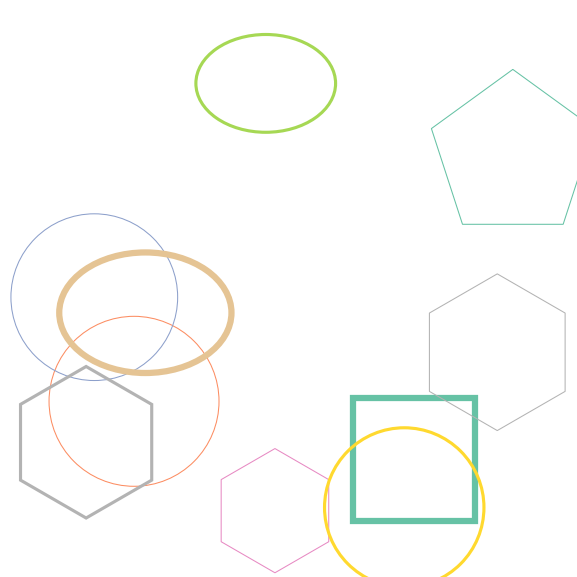[{"shape": "square", "thickness": 3, "radius": 0.53, "center": [0.717, 0.203]}, {"shape": "pentagon", "thickness": 0.5, "radius": 0.74, "center": [0.888, 0.731]}, {"shape": "circle", "thickness": 0.5, "radius": 0.74, "center": [0.232, 0.304]}, {"shape": "circle", "thickness": 0.5, "radius": 0.72, "center": [0.163, 0.485]}, {"shape": "hexagon", "thickness": 0.5, "radius": 0.54, "center": [0.476, 0.115]}, {"shape": "oval", "thickness": 1.5, "radius": 0.6, "center": [0.46, 0.855]}, {"shape": "circle", "thickness": 1.5, "radius": 0.69, "center": [0.7, 0.12]}, {"shape": "oval", "thickness": 3, "radius": 0.75, "center": [0.252, 0.458]}, {"shape": "hexagon", "thickness": 0.5, "radius": 0.68, "center": [0.861, 0.389]}, {"shape": "hexagon", "thickness": 1.5, "radius": 0.66, "center": [0.149, 0.233]}]